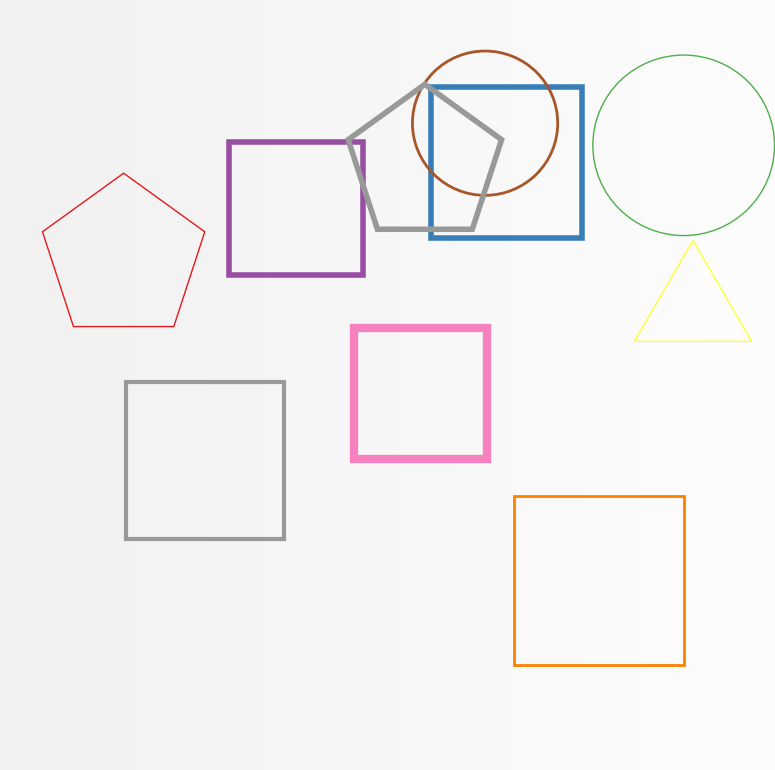[{"shape": "pentagon", "thickness": 0.5, "radius": 0.55, "center": [0.16, 0.665]}, {"shape": "square", "thickness": 2, "radius": 0.49, "center": [0.654, 0.789]}, {"shape": "circle", "thickness": 0.5, "radius": 0.59, "center": [0.882, 0.811]}, {"shape": "square", "thickness": 2, "radius": 0.43, "center": [0.382, 0.729]}, {"shape": "square", "thickness": 1, "radius": 0.55, "center": [0.773, 0.246]}, {"shape": "triangle", "thickness": 0.5, "radius": 0.44, "center": [0.894, 0.6]}, {"shape": "circle", "thickness": 1, "radius": 0.47, "center": [0.626, 0.84]}, {"shape": "square", "thickness": 3, "radius": 0.43, "center": [0.542, 0.489]}, {"shape": "pentagon", "thickness": 2, "radius": 0.52, "center": [0.548, 0.786]}, {"shape": "square", "thickness": 1.5, "radius": 0.51, "center": [0.264, 0.402]}]